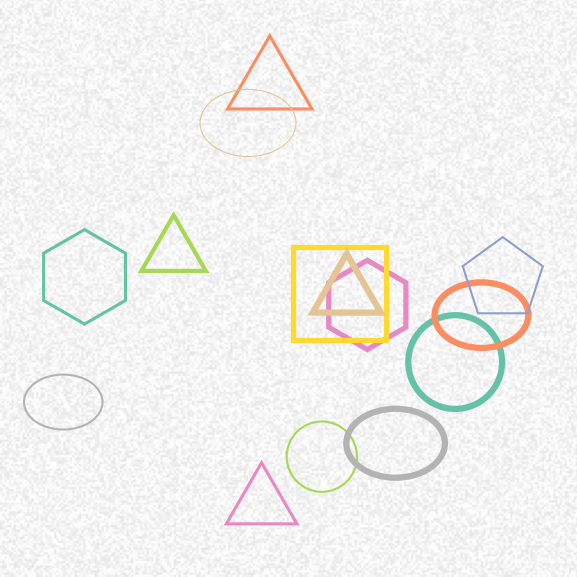[{"shape": "hexagon", "thickness": 1.5, "radius": 0.41, "center": [0.146, 0.52]}, {"shape": "circle", "thickness": 3, "radius": 0.41, "center": [0.788, 0.372]}, {"shape": "triangle", "thickness": 1.5, "radius": 0.42, "center": [0.467, 0.853]}, {"shape": "oval", "thickness": 3, "radius": 0.41, "center": [0.834, 0.453]}, {"shape": "pentagon", "thickness": 1, "radius": 0.36, "center": [0.871, 0.516]}, {"shape": "hexagon", "thickness": 2.5, "radius": 0.39, "center": [0.636, 0.471]}, {"shape": "triangle", "thickness": 1.5, "radius": 0.35, "center": [0.453, 0.127]}, {"shape": "circle", "thickness": 1, "radius": 0.3, "center": [0.557, 0.208]}, {"shape": "triangle", "thickness": 2, "radius": 0.32, "center": [0.301, 0.562]}, {"shape": "square", "thickness": 2.5, "radius": 0.4, "center": [0.588, 0.491]}, {"shape": "triangle", "thickness": 3, "radius": 0.34, "center": [0.6, 0.492]}, {"shape": "oval", "thickness": 0.5, "radius": 0.42, "center": [0.429, 0.786]}, {"shape": "oval", "thickness": 1, "radius": 0.34, "center": [0.11, 0.303]}, {"shape": "oval", "thickness": 3, "radius": 0.43, "center": [0.685, 0.232]}]